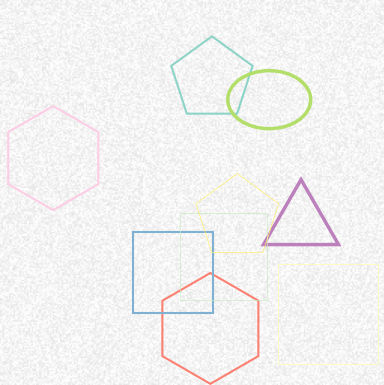[{"shape": "pentagon", "thickness": 1.5, "radius": 0.56, "center": [0.55, 0.795]}, {"shape": "square", "thickness": 0.5, "radius": 0.65, "center": [0.852, 0.184]}, {"shape": "hexagon", "thickness": 1.5, "radius": 0.72, "center": [0.546, 0.147]}, {"shape": "square", "thickness": 1.5, "radius": 0.52, "center": [0.45, 0.292]}, {"shape": "oval", "thickness": 2.5, "radius": 0.54, "center": [0.699, 0.741]}, {"shape": "hexagon", "thickness": 1.5, "radius": 0.68, "center": [0.138, 0.589]}, {"shape": "triangle", "thickness": 2.5, "radius": 0.56, "center": [0.782, 0.421]}, {"shape": "square", "thickness": 0.5, "radius": 0.56, "center": [0.58, 0.333]}, {"shape": "pentagon", "thickness": 0.5, "radius": 0.57, "center": [0.616, 0.436]}]